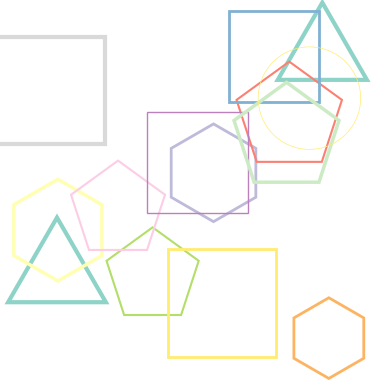[{"shape": "triangle", "thickness": 3, "radius": 0.73, "center": [0.148, 0.288]}, {"shape": "triangle", "thickness": 3, "radius": 0.67, "center": [0.837, 0.859]}, {"shape": "hexagon", "thickness": 2.5, "radius": 0.66, "center": [0.15, 0.402]}, {"shape": "hexagon", "thickness": 2, "radius": 0.63, "center": [0.555, 0.551]}, {"shape": "pentagon", "thickness": 1.5, "radius": 0.72, "center": [0.751, 0.696]}, {"shape": "square", "thickness": 2, "radius": 0.59, "center": [0.712, 0.853]}, {"shape": "hexagon", "thickness": 2, "radius": 0.52, "center": [0.854, 0.122]}, {"shape": "pentagon", "thickness": 1.5, "radius": 0.63, "center": [0.396, 0.284]}, {"shape": "pentagon", "thickness": 1.5, "radius": 0.64, "center": [0.307, 0.455]}, {"shape": "square", "thickness": 3, "radius": 0.69, "center": [0.136, 0.765]}, {"shape": "square", "thickness": 1, "radius": 0.65, "center": [0.512, 0.579]}, {"shape": "pentagon", "thickness": 2.5, "radius": 0.72, "center": [0.744, 0.643]}, {"shape": "square", "thickness": 2, "radius": 0.7, "center": [0.576, 0.214]}, {"shape": "circle", "thickness": 0.5, "radius": 0.67, "center": [0.804, 0.745]}]